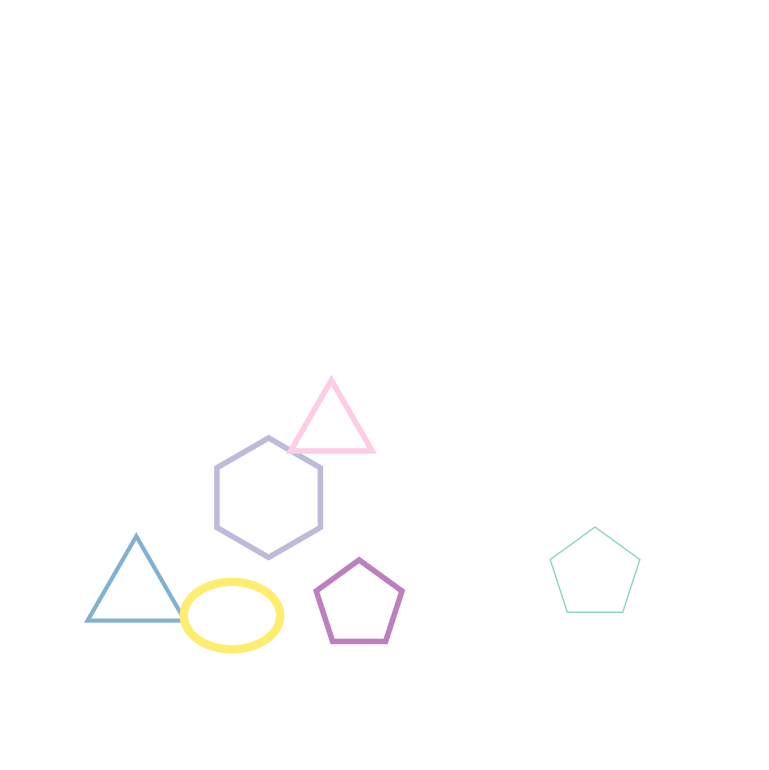[{"shape": "pentagon", "thickness": 0.5, "radius": 0.31, "center": [0.773, 0.254]}, {"shape": "hexagon", "thickness": 2, "radius": 0.39, "center": [0.349, 0.354]}, {"shape": "triangle", "thickness": 1.5, "radius": 0.37, "center": [0.177, 0.231]}, {"shape": "triangle", "thickness": 2, "radius": 0.31, "center": [0.43, 0.445]}, {"shape": "pentagon", "thickness": 2, "radius": 0.29, "center": [0.466, 0.214]}, {"shape": "oval", "thickness": 3, "radius": 0.31, "center": [0.301, 0.201]}]